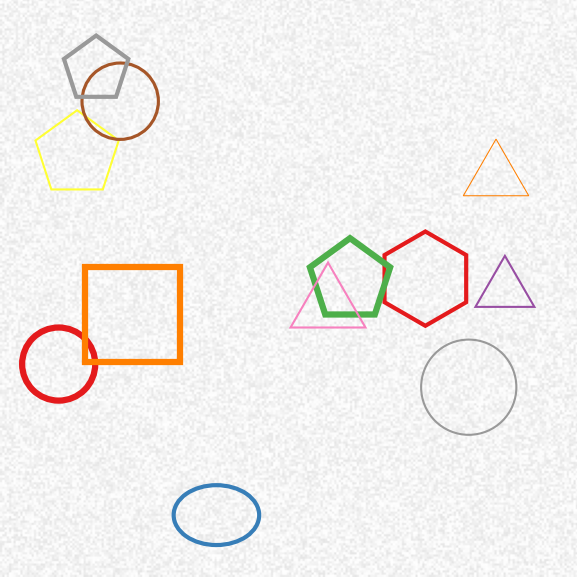[{"shape": "hexagon", "thickness": 2, "radius": 0.41, "center": [0.737, 0.517]}, {"shape": "circle", "thickness": 3, "radius": 0.32, "center": [0.102, 0.369]}, {"shape": "oval", "thickness": 2, "radius": 0.37, "center": [0.375, 0.107]}, {"shape": "pentagon", "thickness": 3, "radius": 0.37, "center": [0.606, 0.514]}, {"shape": "triangle", "thickness": 1, "radius": 0.29, "center": [0.874, 0.497]}, {"shape": "square", "thickness": 3, "radius": 0.41, "center": [0.23, 0.454]}, {"shape": "triangle", "thickness": 0.5, "radius": 0.33, "center": [0.859, 0.693]}, {"shape": "pentagon", "thickness": 1, "radius": 0.38, "center": [0.133, 0.732]}, {"shape": "circle", "thickness": 1.5, "radius": 0.33, "center": [0.208, 0.824]}, {"shape": "triangle", "thickness": 1, "radius": 0.37, "center": [0.568, 0.469]}, {"shape": "circle", "thickness": 1, "radius": 0.41, "center": [0.812, 0.329]}, {"shape": "pentagon", "thickness": 2, "radius": 0.29, "center": [0.167, 0.879]}]